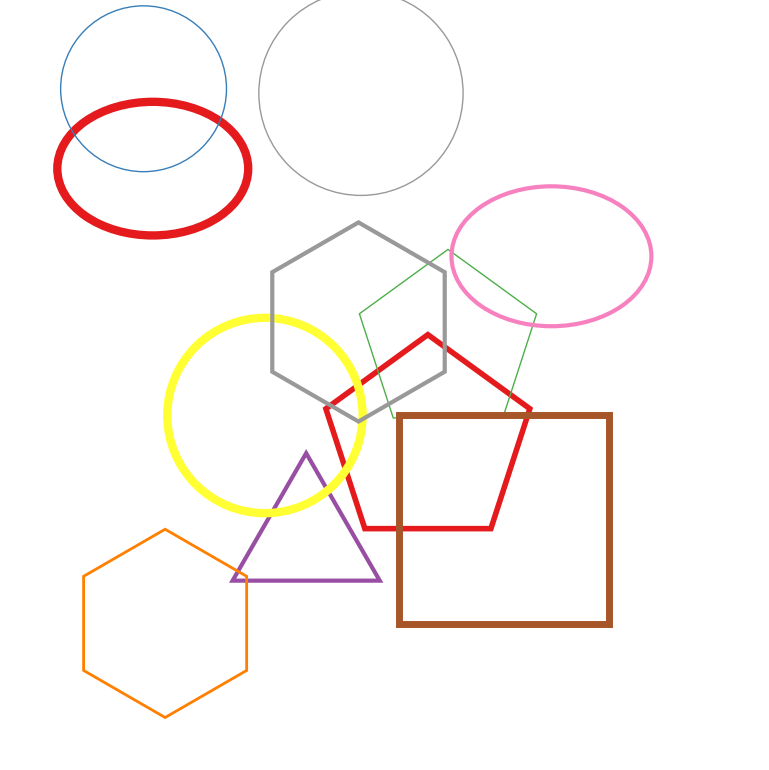[{"shape": "pentagon", "thickness": 2, "radius": 0.7, "center": [0.556, 0.426]}, {"shape": "oval", "thickness": 3, "radius": 0.62, "center": [0.198, 0.781]}, {"shape": "circle", "thickness": 0.5, "radius": 0.54, "center": [0.186, 0.885]}, {"shape": "pentagon", "thickness": 0.5, "radius": 0.6, "center": [0.582, 0.555]}, {"shape": "triangle", "thickness": 1.5, "radius": 0.55, "center": [0.398, 0.301]}, {"shape": "hexagon", "thickness": 1, "radius": 0.61, "center": [0.214, 0.19]}, {"shape": "circle", "thickness": 3, "radius": 0.63, "center": [0.344, 0.46]}, {"shape": "square", "thickness": 2.5, "radius": 0.68, "center": [0.654, 0.325]}, {"shape": "oval", "thickness": 1.5, "radius": 0.65, "center": [0.716, 0.667]}, {"shape": "hexagon", "thickness": 1.5, "radius": 0.65, "center": [0.466, 0.582]}, {"shape": "circle", "thickness": 0.5, "radius": 0.66, "center": [0.469, 0.879]}]